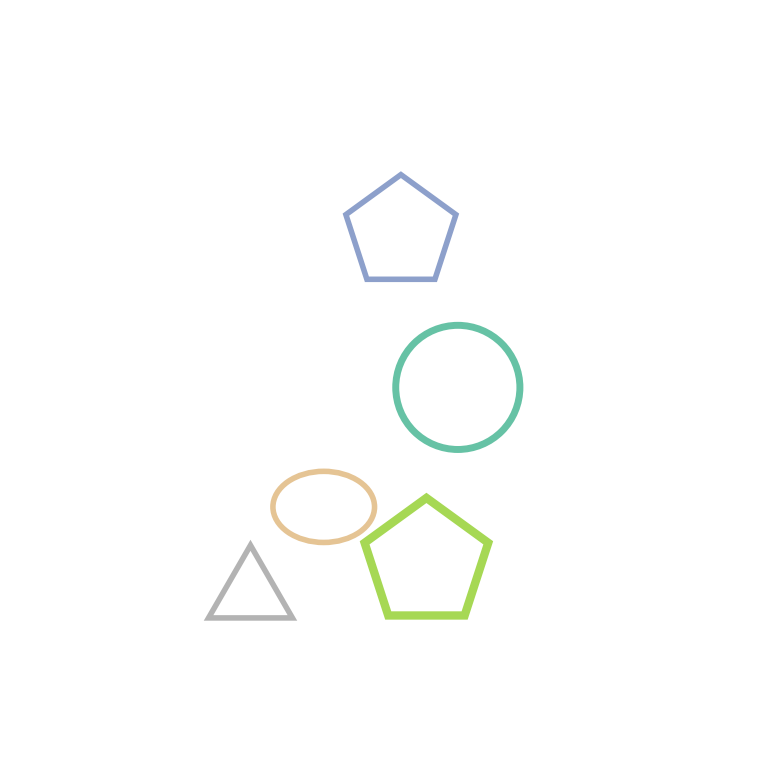[{"shape": "circle", "thickness": 2.5, "radius": 0.4, "center": [0.595, 0.497]}, {"shape": "pentagon", "thickness": 2, "radius": 0.38, "center": [0.521, 0.698]}, {"shape": "pentagon", "thickness": 3, "radius": 0.42, "center": [0.554, 0.269]}, {"shape": "oval", "thickness": 2, "radius": 0.33, "center": [0.42, 0.342]}, {"shape": "triangle", "thickness": 2, "radius": 0.31, "center": [0.325, 0.229]}]